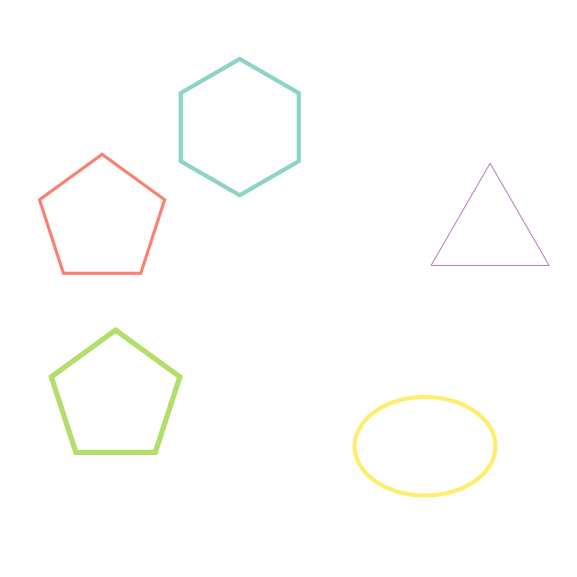[{"shape": "hexagon", "thickness": 2, "radius": 0.59, "center": [0.415, 0.779]}, {"shape": "pentagon", "thickness": 1.5, "radius": 0.57, "center": [0.177, 0.618]}, {"shape": "pentagon", "thickness": 2.5, "radius": 0.59, "center": [0.2, 0.31]}, {"shape": "triangle", "thickness": 0.5, "radius": 0.59, "center": [0.849, 0.598]}, {"shape": "oval", "thickness": 2, "radius": 0.61, "center": [0.736, 0.226]}]